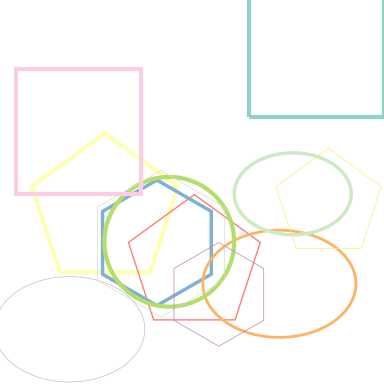[{"shape": "square", "thickness": 3, "radius": 0.87, "center": [0.822, 0.871]}, {"shape": "pentagon", "thickness": 3, "radius": 1.0, "center": [0.273, 0.454]}, {"shape": "oval", "thickness": 0.5, "radius": 0.98, "center": [0.181, 0.145]}, {"shape": "pentagon", "thickness": 1, "radius": 0.9, "center": [0.505, 0.315]}, {"shape": "hexagon", "thickness": 2.5, "radius": 0.82, "center": [0.408, 0.369]}, {"shape": "oval", "thickness": 2, "radius": 0.99, "center": [0.726, 0.263]}, {"shape": "circle", "thickness": 3, "radius": 0.84, "center": [0.44, 0.372]}, {"shape": "square", "thickness": 3, "radius": 0.81, "center": [0.205, 0.659]}, {"shape": "hexagon", "thickness": 0.5, "radius": 0.95, "center": [0.418, 0.367]}, {"shape": "hexagon", "thickness": 0.5, "radius": 0.67, "center": [0.568, 0.235]}, {"shape": "oval", "thickness": 2.5, "radius": 0.76, "center": [0.76, 0.497]}, {"shape": "pentagon", "thickness": 0.5, "radius": 0.72, "center": [0.854, 0.471]}]